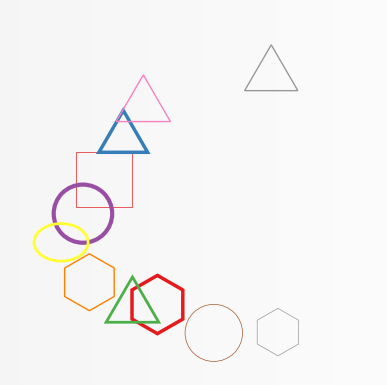[{"shape": "square", "thickness": 0.5, "radius": 0.36, "center": [0.269, 0.534]}, {"shape": "hexagon", "thickness": 2.5, "radius": 0.38, "center": [0.406, 0.209]}, {"shape": "triangle", "thickness": 2.5, "radius": 0.36, "center": [0.318, 0.641]}, {"shape": "triangle", "thickness": 2, "radius": 0.39, "center": [0.342, 0.202]}, {"shape": "circle", "thickness": 3, "radius": 0.38, "center": [0.214, 0.445]}, {"shape": "hexagon", "thickness": 1, "radius": 0.37, "center": [0.231, 0.267]}, {"shape": "oval", "thickness": 2, "radius": 0.35, "center": [0.158, 0.371]}, {"shape": "circle", "thickness": 0.5, "radius": 0.37, "center": [0.552, 0.135]}, {"shape": "triangle", "thickness": 1, "radius": 0.4, "center": [0.37, 0.725]}, {"shape": "triangle", "thickness": 1, "radius": 0.4, "center": [0.7, 0.804]}, {"shape": "hexagon", "thickness": 0.5, "radius": 0.31, "center": [0.717, 0.137]}]